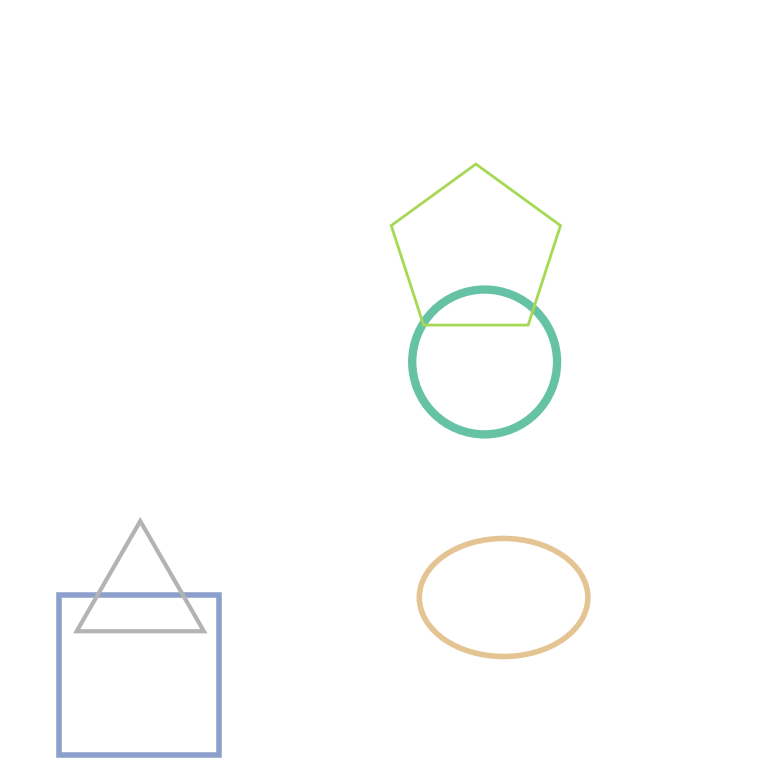[{"shape": "circle", "thickness": 3, "radius": 0.47, "center": [0.629, 0.53]}, {"shape": "square", "thickness": 2, "radius": 0.52, "center": [0.18, 0.124]}, {"shape": "pentagon", "thickness": 1, "radius": 0.58, "center": [0.618, 0.671]}, {"shape": "oval", "thickness": 2, "radius": 0.55, "center": [0.654, 0.224]}, {"shape": "triangle", "thickness": 1.5, "radius": 0.48, "center": [0.182, 0.228]}]